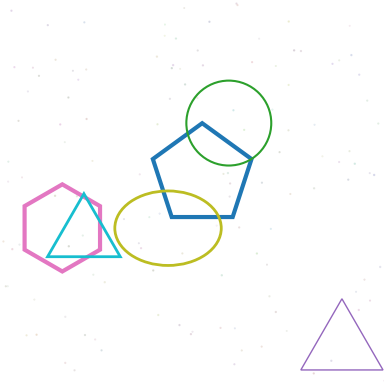[{"shape": "pentagon", "thickness": 3, "radius": 0.67, "center": [0.525, 0.545]}, {"shape": "circle", "thickness": 1.5, "radius": 0.55, "center": [0.594, 0.68]}, {"shape": "triangle", "thickness": 1, "radius": 0.62, "center": [0.888, 0.101]}, {"shape": "hexagon", "thickness": 3, "radius": 0.57, "center": [0.162, 0.408]}, {"shape": "oval", "thickness": 2, "radius": 0.69, "center": [0.436, 0.407]}, {"shape": "triangle", "thickness": 2, "radius": 0.55, "center": [0.218, 0.388]}]